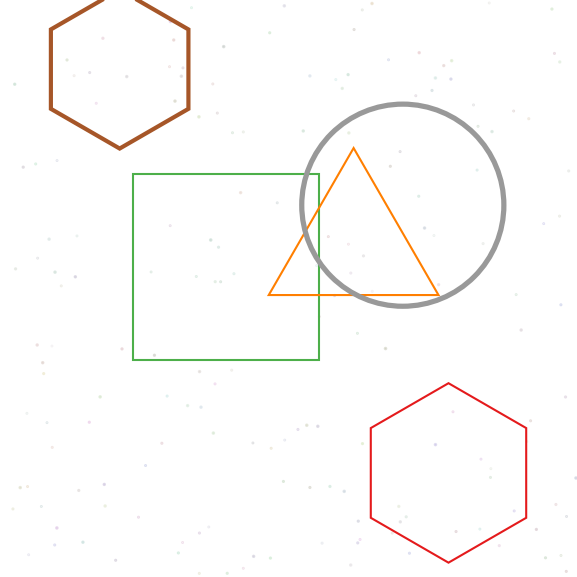[{"shape": "hexagon", "thickness": 1, "radius": 0.78, "center": [0.777, 0.18]}, {"shape": "square", "thickness": 1, "radius": 0.8, "center": [0.392, 0.537]}, {"shape": "triangle", "thickness": 1, "radius": 0.85, "center": [0.612, 0.573]}, {"shape": "hexagon", "thickness": 2, "radius": 0.69, "center": [0.207, 0.879]}, {"shape": "circle", "thickness": 2.5, "radius": 0.87, "center": [0.698, 0.644]}]